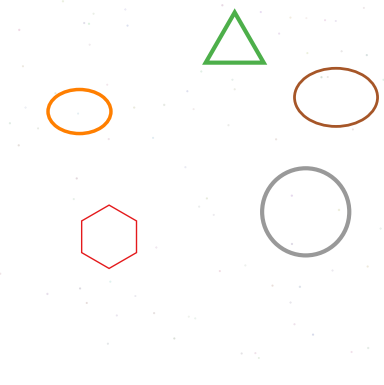[{"shape": "hexagon", "thickness": 1, "radius": 0.41, "center": [0.283, 0.385]}, {"shape": "triangle", "thickness": 3, "radius": 0.43, "center": [0.61, 0.881]}, {"shape": "oval", "thickness": 2.5, "radius": 0.41, "center": [0.206, 0.71]}, {"shape": "oval", "thickness": 2, "radius": 0.54, "center": [0.873, 0.747]}, {"shape": "circle", "thickness": 3, "radius": 0.57, "center": [0.794, 0.45]}]